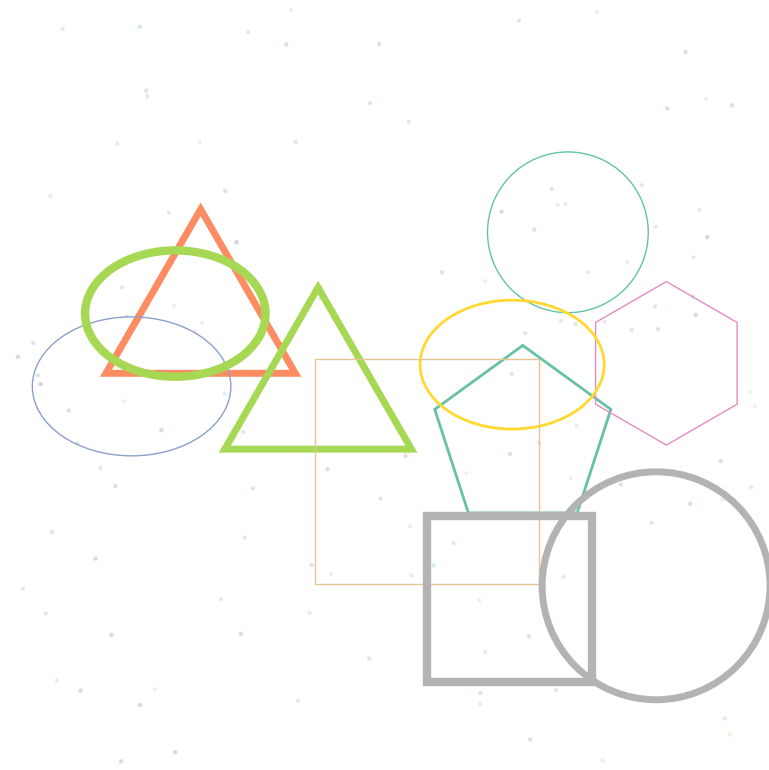[{"shape": "pentagon", "thickness": 1, "radius": 0.6, "center": [0.679, 0.431]}, {"shape": "circle", "thickness": 0.5, "radius": 0.52, "center": [0.738, 0.698]}, {"shape": "triangle", "thickness": 2.5, "radius": 0.71, "center": [0.261, 0.586]}, {"shape": "oval", "thickness": 0.5, "radius": 0.64, "center": [0.171, 0.498]}, {"shape": "hexagon", "thickness": 0.5, "radius": 0.53, "center": [0.865, 0.528]}, {"shape": "oval", "thickness": 3, "radius": 0.59, "center": [0.228, 0.593]}, {"shape": "triangle", "thickness": 2.5, "radius": 0.7, "center": [0.413, 0.487]}, {"shape": "oval", "thickness": 1, "radius": 0.6, "center": [0.665, 0.526]}, {"shape": "square", "thickness": 0.5, "radius": 0.73, "center": [0.554, 0.388]}, {"shape": "square", "thickness": 3, "radius": 0.54, "center": [0.662, 0.222]}, {"shape": "circle", "thickness": 2.5, "radius": 0.74, "center": [0.852, 0.239]}]